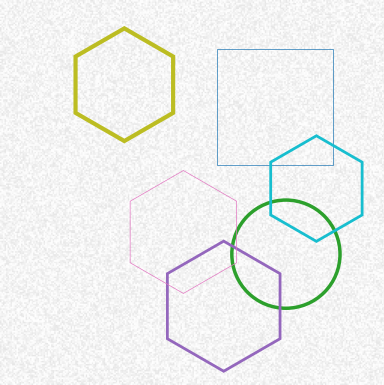[{"shape": "square", "thickness": 0.5, "radius": 0.75, "center": [0.713, 0.722]}, {"shape": "circle", "thickness": 2.5, "radius": 0.7, "center": [0.743, 0.34]}, {"shape": "hexagon", "thickness": 2, "radius": 0.84, "center": [0.581, 0.205]}, {"shape": "hexagon", "thickness": 0.5, "radius": 0.8, "center": [0.476, 0.397]}, {"shape": "hexagon", "thickness": 3, "radius": 0.73, "center": [0.323, 0.78]}, {"shape": "hexagon", "thickness": 2, "radius": 0.69, "center": [0.822, 0.51]}]